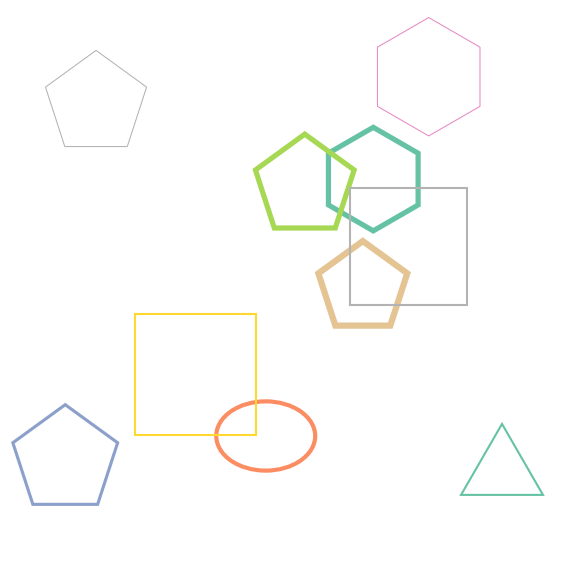[{"shape": "triangle", "thickness": 1, "radius": 0.41, "center": [0.869, 0.183]}, {"shape": "hexagon", "thickness": 2.5, "radius": 0.45, "center": [0.646, 0.689]}, {"shape": "oval", "thickness": 2, "radius": 0.43, "center": [0.46, 0.244]}, {"shape": "pentagon", "thickness": 1.5, "radius": 0.48, "center": [0.113, 0.203]}, {"shape": "hexagon", "thickness": 0.5, "radius": 0.51, "center": [0.742, 0.866]}, {"shape": "pentagon", "thickness": 2.5, "radius": 0.45, "center": [0.528, 0.677]}, {"shape": "square", "thickness": 1, "radius": 0.52, "center": [0.338, 0.35]}, {"shape": "pentagon", "thickness": 3, "radius": 0.4, "center": [0.628, 0.501]}, {"shape": "square", "thickness": 1, "radius": 0.5, "center": [0.708, 0.572]}, {"shape": "pentagon", "thickness": 0.5, "radius": 0.46, "center": [0.166, 0.82]}]